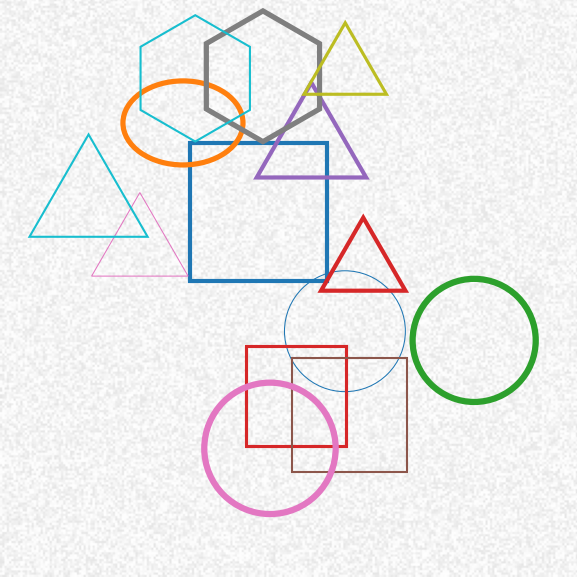[{"shape": "circle", "thickness": 0.5, "radius": 0.52, "center": [0.597, 0.426]}, {"shape": "square", "thickness": 2, "radius": 0.6, "center": [0.448, 0.632]}, {"shape": "oval", "thickness": 2.5, "radius": 0.52, "center": [0.317, 0.786]}, {"shape": "circle", "thickness": 3, "radius": 0.53, "center": [0.821, 0.41]}, {"shape": "square", "thickness": 1.5, "radius": 0.43, "center": [0.512, 0.313]}, {"shape": "triangle", "thickness": 2, "radius": 0.42, "center": [0.629, 0.538]}, {"shape": "triangle", "thickness": 2, "radius": 0.55, "center": [0.539, 0.747]}, {"shape": "square", "thickness": 1, "radius": 0.5, "center": [0.606, 0.281]}, {"shape": "circle", "thickness": 3, "radius": 0.57, "center": [0.467, 0.223]}, {"shape": "triangle", "thickness": 0.5, "radius": 0.48, "center": [0.242, 0.569]}, {"shape": "hexagon", "thickness": 2.5, "radius": 0.57, "center": [0.455, 0.867]}, {"shape": "triangle", "thickness": 1.5, "radius": 0.41, "center": [0.598, 0.877]}, {"shape": "hexagon", "thickness": 1, "radius": 0.55, "center": [0.338, 0.863]}, {"shape": "triangle", "thickness": 1, "radius": 0.59, "center": [0.153, 0.648]}]